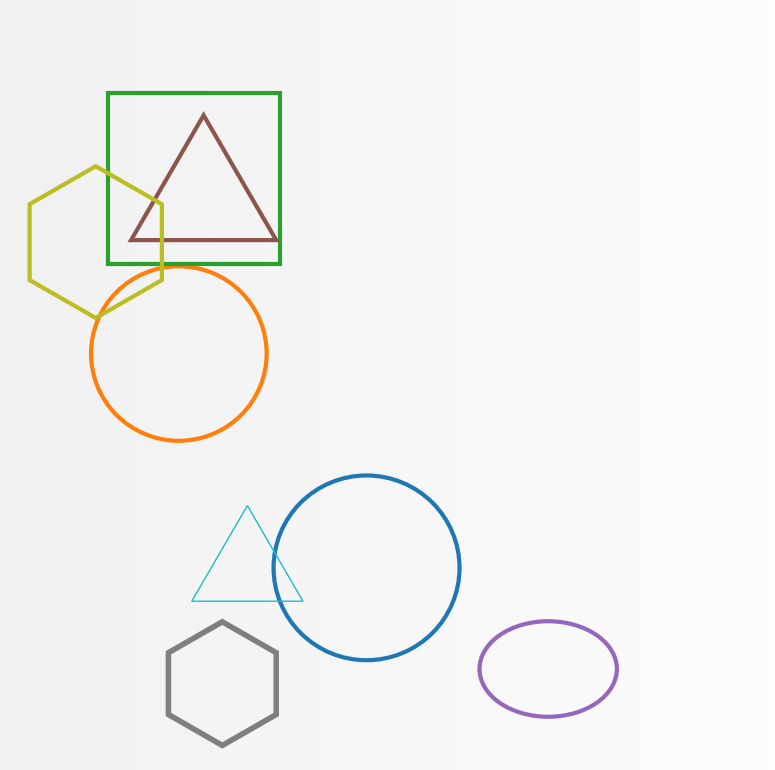[{"shape": "circle", "thickness": 1.5, "radius": 0.6, "center": [0.473, 0.263]}, {"shape": "circle", "thickness": 1.5, "radius": 0.57, "center": [0.231, 0.541]}, {"shape": "square", "thickness": 1.5, "radius": 0.56, "center": [0.25, 0.768]}, {"shape": "oval", "thickness": 1.5, "radius": 0.44, "center": [0.707, 0.131]}, {"shape": "triangle", "thickness": 1.5, "radius": 0.54, "center": [0.263, 0.742]}, {"shape": "hexagon", "thickness": 2, "radius": 0.4, "center": [0.287, 0.112]}, {"shape": "hexagon", "thickness": 1.5, "radius": 0.49, "center": [0.124, 0.686]}, {"shape": "triangle", "thickness": 0.5, "radius": 0.41, "center": [0.319, 0.261]}]